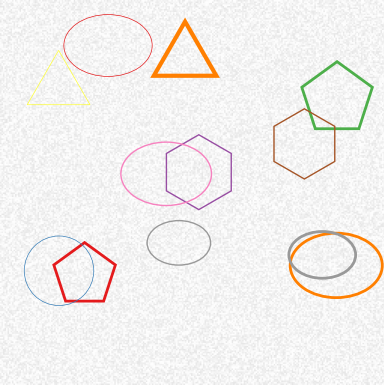[{"shape": "oval", "thickness": 0.5, "radius": 0.57, "center": [0.281, 0.882]}, {"shape": "pentagon", "thickness": 2, "radius": 0.42, "center": [0.22, 0.286]}, {"shape": "circle", "thickness": 0.5, "radius": 0.45, "center": [0.153, 0.297]}, {"shape": "pentagon", "thickness": 2, "radius": 0.48, "center": [0.876, 0.744]}, {"shape": "hexagon", "thickness": 1, "radius": 0.49, "center": [0.516, 0.553]}, {"shape": "oval", "thickness": 2, "radius": 0.6, "center": [0.873, 0.311]}, {"shape": "triangle", "thickness": 3, "radius": 0.47, "center": [0.481, 0.85]}, {"shape": "triangle", "thickness": 0.5, "radius": 0.47, "center": [0.152, 0.775]}, {"shape": "hexagon", "thickness": 1, "radius": 0.46, "center": [0.791, 0.626]}, {"shape": "oval", "thickness": 1, "radius": 0.59, "center": [0.432, 0.549]}, {"shape": "oval", "thickness": 2, "radius": 0.43, "center": [0.837, 0.338]}, {"shape": "oval", "thickness": 1, "radius": 0.41, "center": [0.465, 0.369]}]